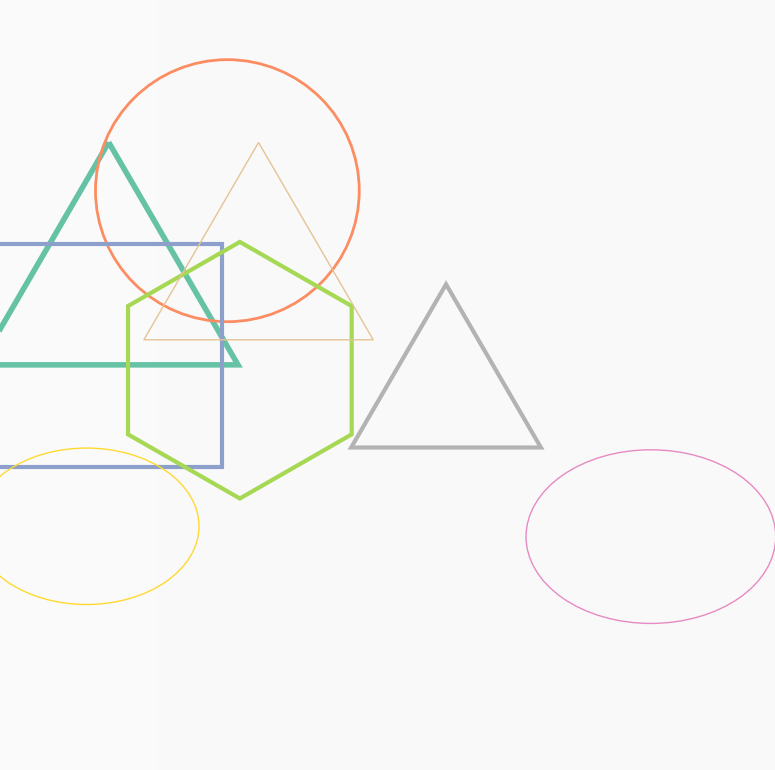[{"shape": "triangle", "thickness": 2, "radius": 0.96, "center": [0.14, 0.623]}, {"shape": "circle", "thickness": 1, "radius": 0.85, "center": [0.293, 0.752]}, {"shape": "square", "thickness": 1.5, "radius": 0.73, "center": [0.141, 0.538]}, {"shape": "oval", "thickness": 0.5, "radius": 0.81, "center": [0.84, 0.303]}, {"shape": "hexagon", "thickness": 1.5, "radius": 0.83, "center": [0.309, 0.519]}, {"shape": "oval", "thickness": 0.5, "radius": 0.73, "center": [0.112, 0.317]}, {"shape": "triangle", "thickness": 0.5, "radius": 0.85, "center": [0.334, 0.644]}, {"shape": "triangle", "thickness": 1.5, "radius": 0.71, "center": [0.576, 0.489]}]